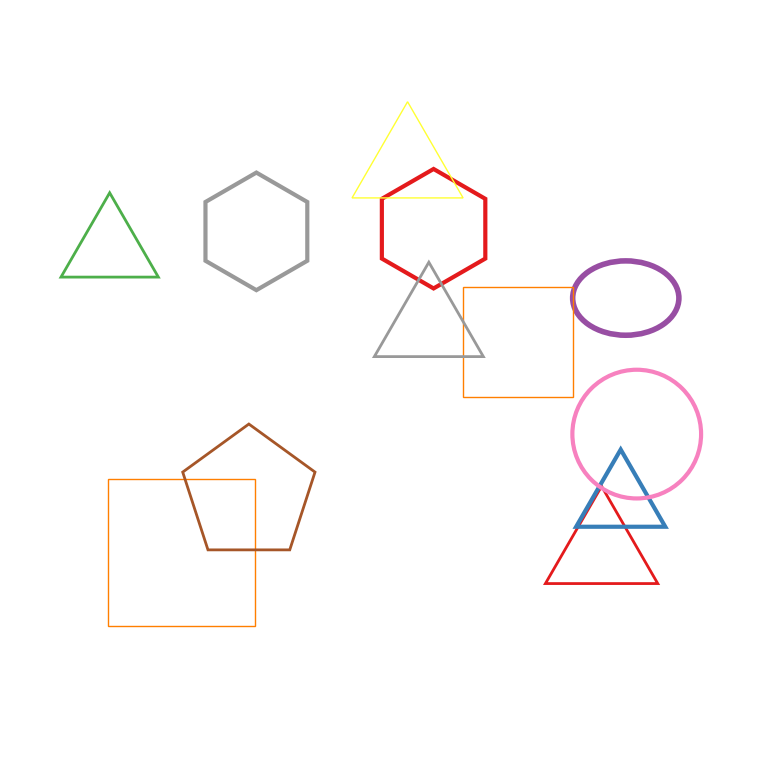[{"shape": "hexagon", "thickness": 1.5, "radius": 0.39, "center": [0.563, 0.703]}, {"shape": "triangle", "thickness": 1, "radius": 0.42, "center": [0.781, 0.284]}, {"shape": "triangle", "thickness": 1.5, "radius": 0.33, "center": [0.806, 0.349]}, {"shape": "triangle", "thickness": 1, "radius": 0.36, "center": [0.142, 0.677]}, {"shape": "oval", "thickness": 2, "radius": 0.34, "center": [0.813, 0.613]}, {"shape": "square", "thickness": 0.5, "radius": 0.36, "center": [0.673, 0.556]}, {"shape": "square", "thickness": 0.5, "radius": 0.48, "center": [0.236, 0.282]}, {"shape": "triangle", "thickness": 0.5, "radius": 0.42, "center": [0.529, 0.785]}, {"shape": "pentagon", "thickness": 1, "radius": 0.45, "center": [0.323, 0.359]}, {"shape": "circle", "thickness": 1.5, "radius": 0.42, "center": [0.827, 0.436]}, {"shape": "hexagon", "thickness": 1.5, "radius": 0.38, "center": [0.333, 0.7]}, {"shape": "triangle", "thickness": 1, "radius": 0.41, "center": [0.557, 0.578]}]